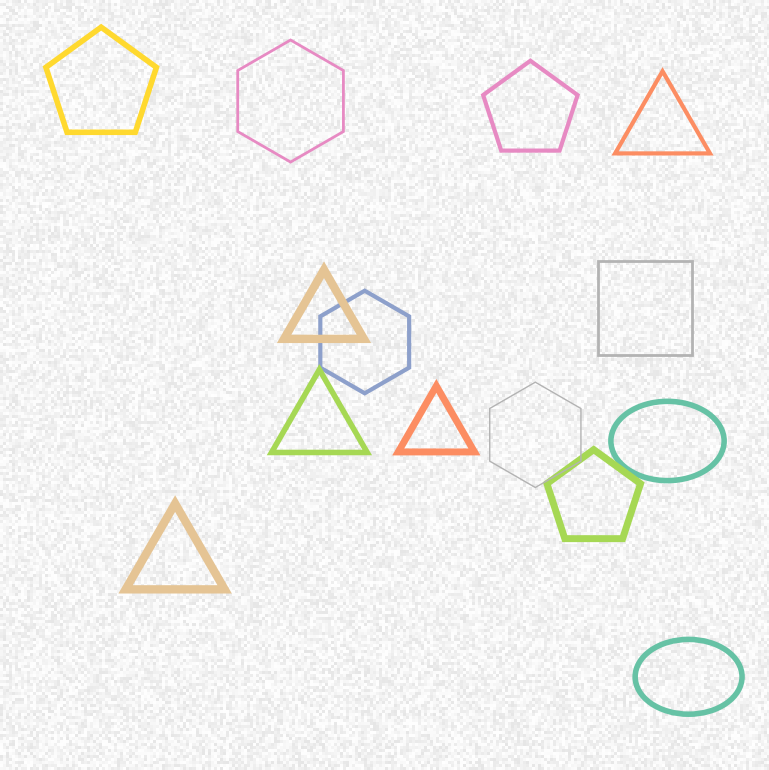[{"shape": "oval", "thickness": 2, "radius": 0.35, "center": [0.894, 0.121]}, {"shape": "oval", "thickness": 2, "radius": 0.37, "center": [0.867, 0.427]}, {"shape": "triangle", "thickness": 2.5, "radius": 0.29, "center": [0.567, 0.442]}, {"shape": "triangle", "thickness": 1.5, "radius": 0.36, "center": [0.86, 0.836]}, {"shape": "hexagon", "thickness": 1.5, "radius": 0.33, "center": [0.474, 0.556]}, {"shape": "pentagon", "thickness": 1.5, "radius": 0.32, "center": [0.689, 0.857]}, {"shape": "hexagon", "thickness": 1, "radius": 0.4, "center": [0.377, 0.869]}, {"shape": "pentagon", "thickness": 2.5, "radius": 0.32, "center": [0.771, 0.352]}, {"shape": "triangle", "thickness": 2, "radius": 0.36, "center": [0.415, 0.448]}, {"shape": "pentagon", "thickness": 2, "radius": 0.38, "center": [0.131, 0.889]}, {"shape": "triangle", "thickness": 3, "radius": 0.37, "center": [0.227, 0.272]}, {"shape": "triangle", "thickness": 3, "radius": 0.3, "center": [0.421, 0.59]}, {"shape": "square", "thickness": 1, "radius": 0.31, "center": [0.838, 0.6]}, {"shape": "hexagon", "thickness": 0.5, "radius": 0.34, "center": [0.695, 0.435]}]